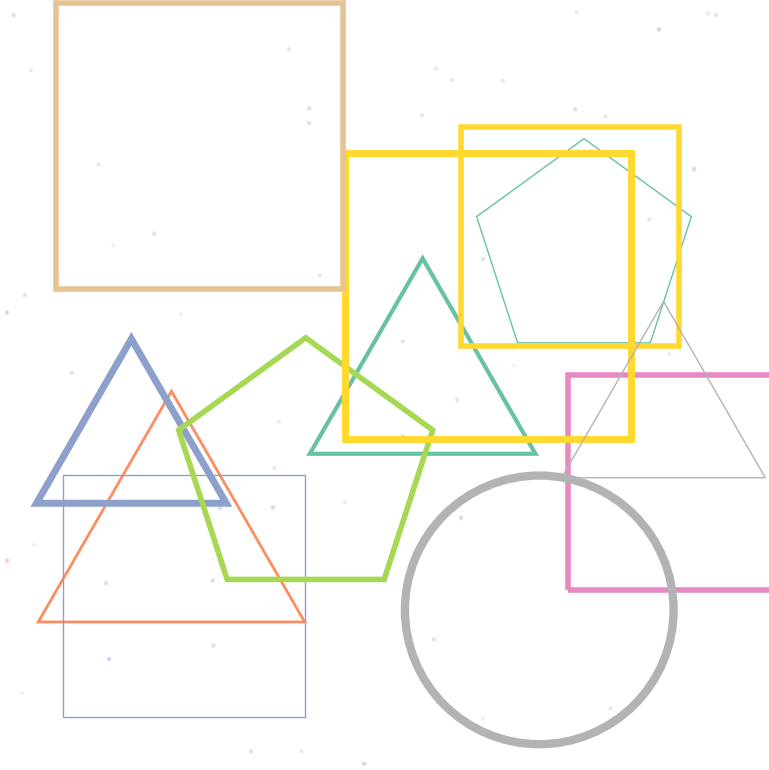[{"shape": "triangle", "thickness": 1.5, "radius": 0.85, "center": [0.549, 0.495]}, {"shape": "pentagon", "thickness": 0.5, "radius": 0.73, "center": [0.758, 0.673]}, {"shape": "triangle", "thickness": 1, "radius": 1.0, "center": [0.223, 0.292]}, {"shape": "square", "thickness": 0.5, "radius": 0.79, "center": [0.239, 0.226]}, {"shape": "triangle", "thickness": 2.5, "radius": 0.71, "center": [0.171, 0.418]}, {"shape": "square", "thickness": 2, "radius": 0.7, "center": [0.878, 0.374]}, {"shape": "pentagon", "thickness": 2, "radius": 0.87, "center": [0.397, 0.388]}, {"shape": "square", "thickness": 2.5, "radius": 0.93, "center": [0.634, 0.616]}, {"shape": "square", "thickness": 2, "radius": 0.71, "center": [0.74, 0.693]}, {"shape": "square", "thickness": 2, "radius": 0.93, "center": [0.259, 0.811]}, {"shape": "circle", "thickness": 3, "radius": 0.87, "center": [0.7, 0.208]}, {"shape": "triangle", "thickness": 0.5, "radius": 0.76, "center": [0.862, 0.456]}]